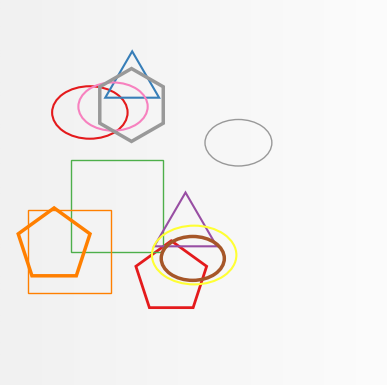[{"shape": "pentagon", "thickness": 2, "radius": 0.48, "center": [0.442, 0.279]}, {"shape": "oval", "thickness": 1.5, "radius": 0.49, "center": [0.232, 0.708]}, {"shape": "triangle", "thickness": 1.5, "radius": 0.4, "center": [0.341, 0.786]}, {"shape": "square", "thickness": 1, "radius": 0.59, "center": [0.301, 0.465]}, {"shape": "triangle", "thickness": 1.5, "radius": 0.47, "center": [0.479, 0.407]}, {"shape": "pentagon", "thickness": 2.5, "radius": 0.49, "center": [0.14, 0.362]}, {"shape": "square", "thickness": 1, "radius": 0.54, "center": [0.179, 0.347]}, {"shape": "oval", "thickness": 1.5, "radius": 0.54, "center": [0.501, 0.338]}, {"shape": "oval", "thickness": 2.5, "radius": 0.41, "center": [0.497, 0.329]}, {"shape": "oval", "thickness": 1.5, "radius": 0.45, "center": [0.292, 0.723]}, {"shape": "hexagon", "thickness": 2.5, "radius": 0.47, "center": [0.339, 0.727]}, {"shape": "oval", "thickness": 1, "radius": 0.43, "center": [0.615, 0.629]}]